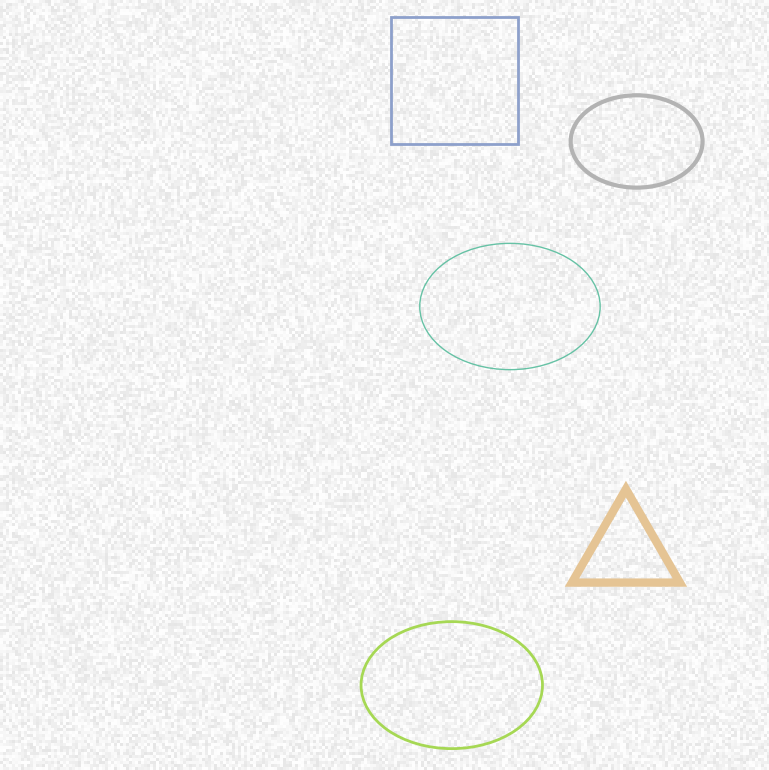[{"shape": "oval", "thickness": 0.5, "radius": 0.59, "center": [0.662, 0.602]}, {"shape": "square", "thickness": 1, "radius": 0.41, "center": [0.59, 0.895]}, {"shape": "oval", "thickness": 1, "radius": 0.59, "center": [0.587, 0.11]}, {"shape": "triangle", "thickness": 3, "radius": 0.4, "center": [0.813, 0.284]}, {"shape": "oval", "thickness": 1.5, "radius": 0.43, "center": [0.827, 0.816]}]